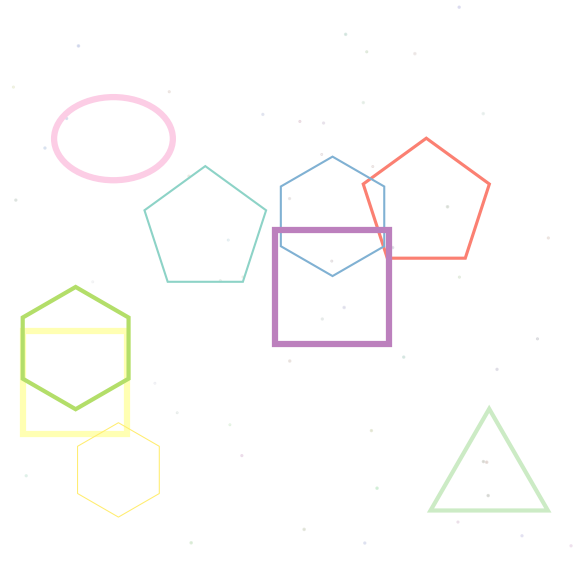[{"shape": "pentagon", "thickness": 1, "radius": 0.55, "center": [0.355, 0.601]}, {"shape": "square", "thickness": 3, "radius": 0.45, "center": [0.13, 0.337]}, {"shape": "pentagon", "thickness": 1.5, "radius": 0.57, "center": [0.738, 0.645]}, {"shape": "hexagon", "thickness": 1, "radius": 0.52, "center": [0.576, 0.624]}, {"shape": "hexagon", "thickness": 2, "radius": 0.53, "center": [0.131, 0.396]}, {"shape": "oval", "thickness": 3, "radius": 0.51, "center": [0.196, 0.759]}, {"shape": "square", "thickness": 3, "radius": 0.49, "center": [0.574, 0.502]}, {"shape": "triangle", "thickness": 2, "radius": 0.59, "center": [0.847, 0.174]}, {"shape": "hexagon", "thickness": 0.5, "radius": 0.41, "center": [0.205, 0.185]}]